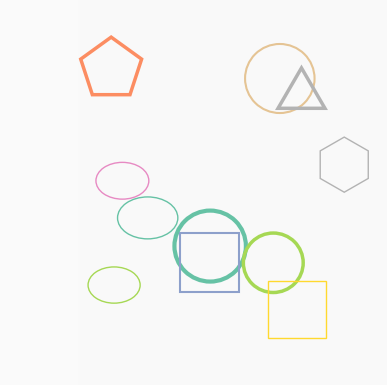[{"shape": "circle", "thickness": 3, "radius": 0.46, "center": [0.542, 0.361]}, {"shape": "oval", "thickness": 1, "radius": 0.39, "center": [0.381, 0.434]}, {"shape": "pentagon", "thickness": 2.5, "radius": 0.41, "center": [0.287, 0.821]}, {"shape": "square", "thickness": 1.5, "radius": 0.38, "center": [0.541, 0.318]}, {"shape": "oval", "thickness": 1, "radius": 0.34, "center": [0.316, 0.531]}, {"shape": "circle", "thickness": 2.5, "radius": 0.39, "center": [0.705, 0.317]}, {"shape": "oval", "thickness": 1, "radius": 0.34, "center": [0.294, 0.26]}, {"shape": "square", "thickness": 1, "radius": 0.37, "center": [0.767, 0.196]}, {"shape": "circle", "thickness": 1.5, "radius": 0.45, "center": [0.722, 0.796]}, {"shape": "hexagon", "thickness": 1, "radius": 0.36, "center": [0.888, 0.572]}, {"shape": "triangle", "thickness": 2.5, "radius": 0.35, "center": [0.778, 0.754]}]